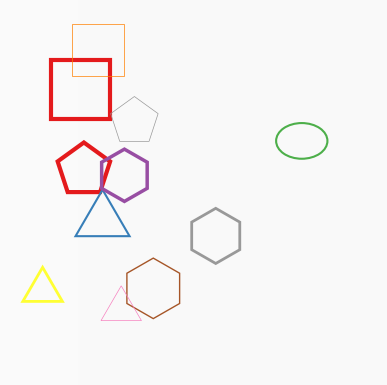[{"shape": "pentagon", "thickness": 3, "radius": 0.36, "center": [0.217, 0.559]}, {"shape": "square", "thickness": 3, "radius": 0.38, "center": [0.208, 0.768]}, {"shape": "triangle", "thickness": 1.5, "radius": 0.4, "center": [0.265, 0.427]}, {"shape": "oval", "thickness": 1.5, "radius": 0.33, "center": [0.779, 0.634]}, {"shape": "hexagon", "thickness": 2.5, "radius": 0.34, "center": [0.321, 0.545]}, {"shape": "square", "thickness": 0.5, "radius": 0.34, "center": [0.253, 0.871]}, {"shape": "triangle", "thickness": 2, "radius": 0.29, "center": [0.11, 0.247]}, {"shape": "hexagon", "thickness": 1, "radius": 0.39, "center": [0.396, 0.251]}, {"shape": "triangle", "thickness": 0.5, "radius": 0.3, "center": [0.313, 0.197]}, {"shape": "pentagon", "thickness": 0.5, "radius": 0.32, "center": [0.347, 0.685]}, {"shape": "hexagon", "thickness": 2, "radius": 0.36, "center": [0.557, 0.387]}]